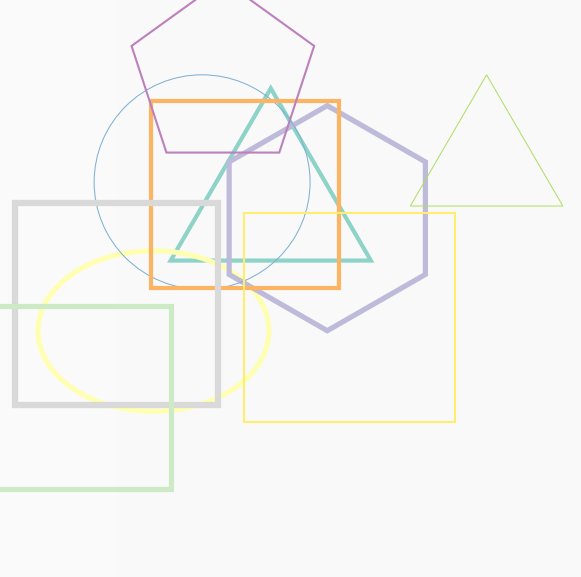[{"shape": "triangle", "thickness": 2, "radius": 0.99, "center": [0.466, 0.647]}, {"shape": "oval", "thickness": 2.5, "radius": 0.99, "center": [0.264, 0.426]}, {"shape": "hexagon", "thickness": 2.5, "radius": 0.97, "center": [0.563, 0.621]}, {"shape": "circle", "thickness": 0.5, "radius": 0.93, "center": [0.348, 0.684]}, {"shape": "square", "thickness": 2, "radius": 0.81, "center": [0.422, 0.663]}, {"shape": "triangle", "thickness": 0.5, "radius": 0.76, "center": [0.837, 0.718]}, {"shape": "square", "thickness": 3, "radius": 0.87, "center": [0.2, 0.472]}, {"shape": "pentagon", "thickness": 1, "radius": 0.83, "center": [0.383, 0.869]}, {"shape": "square", "thickness": 2.5, "radius": 0.79, "center": [0.136, 0.31]}, {"shape": "square", "thickness": 1, "radius": 0.91, "center": [0.601, 0.45]}]